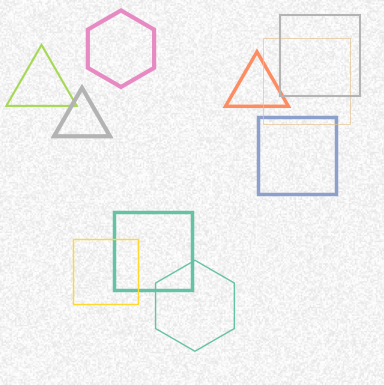[{"shape": "square", "thickness": 2.5, "radius": 0.51, "center": [0.397, 0.348]}, {"shape": "hexagon", "thickness": 1, "radius": 0.59, "center": [0.506, 0.206]}, {"shape": "triangle", "thickness": 2.5, "radius": 0.47, "center": [0.667, 0.771]}, {"shape": "square", "thickness": 2.5, "radius": 0.51, "center": [0.772, 0.596]}, {"shape": "hexagon", "thickness": 3, "radius": 0.5, "center": [0.314, 0.873]}, {"shape": "triangle", "thickness": 1.5, "radius": 0.53, "center": [0.108, 0.778]}, {"shape": "square", "thickness": 1, "radius": 0.42, "center": [0.275, 0.295]}, {"shape": "square", "thickness": 0.5, "radius": 0.56, "center": [0.796, 0.789]}, {"shape": "square", "thickness": 1.5, "radius": 0.52, "center": [0.831, 0.856]}, {"shape": "triangle", "thickness": 3, "radius": 0.42, "center": [0.213, 0.688]}]